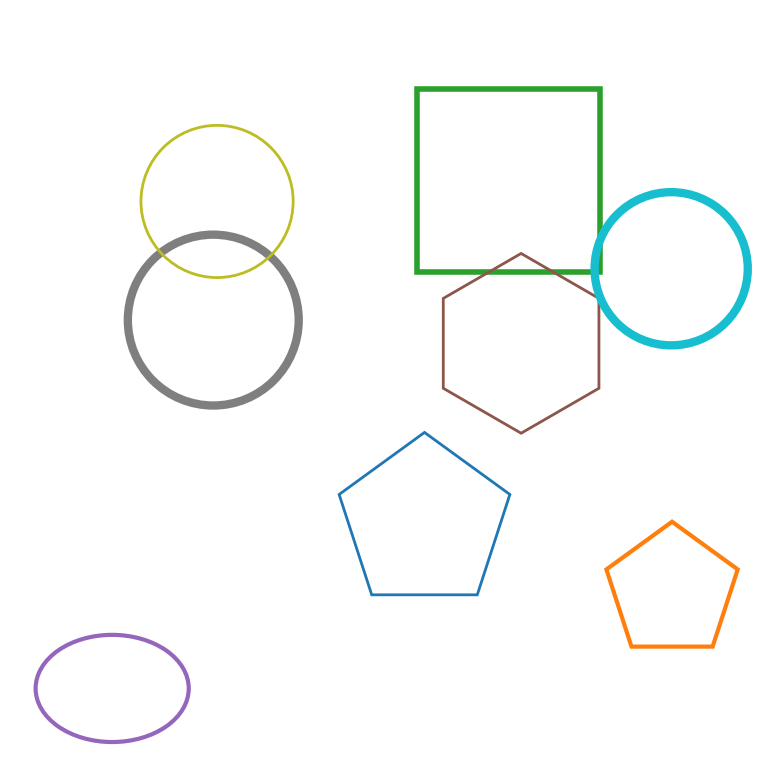[{"shape": "pentagon", "thickness": 1, "radius": 0.58, "center": [0.551, 0.322]}, {"shape": "pentagon", "thickness": 1.5, "radius": 0.45, "center": [0.873, 0.233]}, {"shape": "square", "thickness": 2, "radius": 0.6, "center": [0.66, 0.766]}, {"shape": "oval", "thickness": 1.5, "radius": 0.5, "center": [0.146, 0.106]}, {"shape": "hexagon", "thickness": 1, "radius": 0.58, "center": [0.677, 0.554]}, {"shape": "circle", "thickness": 3, "radius": 0.55, "center": [0.277, 0.584]}, {"shape": "circle", "thickness": 1, "radius": 0.49, "center": [0.282, 0.738]}, {"shape": "circle", "thickness": 3, "radius": 0.5, "center": [0.872, 0.651]}]